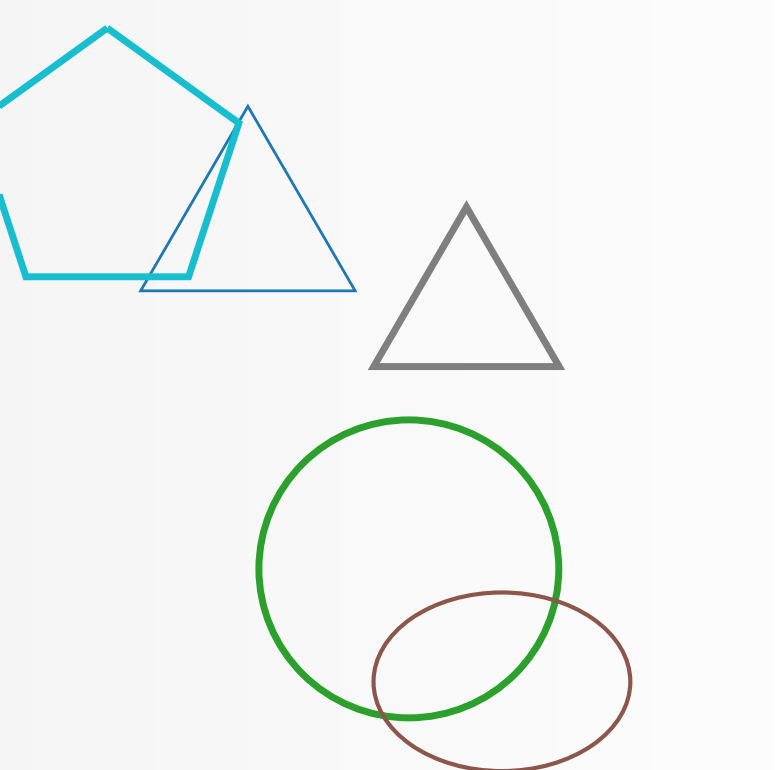[{"shape": "triangle", "thickness": 1, "radius": 0.8, "center": [0.32, 0.702]}, {"shape": "circle", "thickness": 2.5, "radius": 0.97, "center": [0.528, 0.261]}, {"shape": "oval", "thickness": 1.5, "radius": 0.83, "center": [0.648, 0.115]}, {"shape": "triangle", "thickness": 2.5, "radius": 0.69, "center": [0.602, 0.593]}, {"shape": "pentagon", "thickness": 2.5, "radius": 0.89, "center": [0.138, 0.785]}]